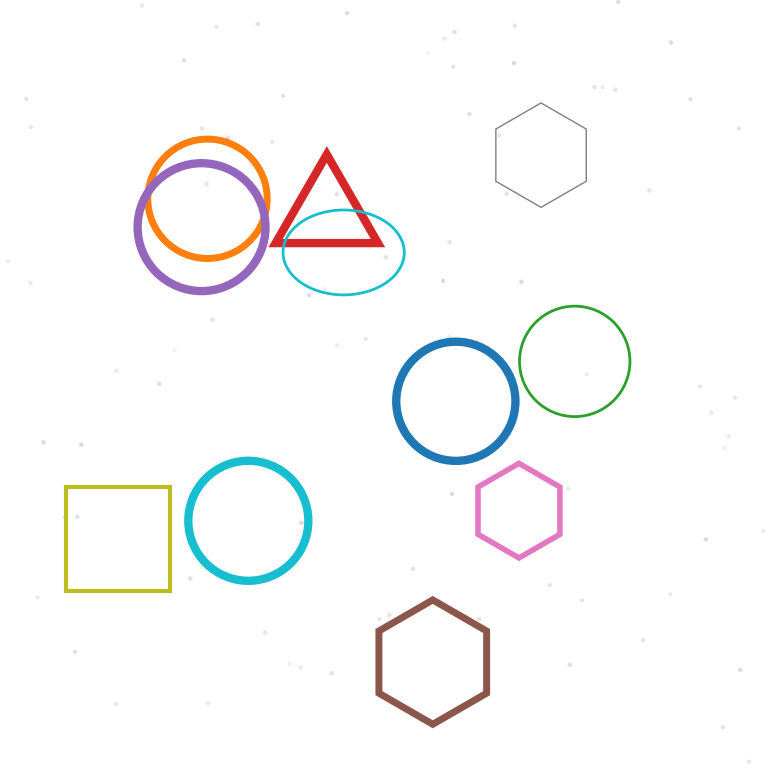[{"shape": "circle", "thickness": 3, "radius": 0.39, "center": [0.592, 0.479]}, {"shape": "circle", "thickness": 2.5, "radius": 0.39, "center": [0.269, 0.742]}, {"shape": "circle", "thickness": 1, "radius": 0.36, "center": [0.746, 0.531]}, {"shape": "triangle", "thickness": 3, "radius": 0.38, "center": [0.424, 0.723]}, {"shape": "circle", "thickness": 3, "radius": 0.42, "center": [0.262, 0.705]}, {"shape": "hexagon", "thickness": 2.5, "radius": 0.4, "center": [0.562, 0.14]}, {"shape": "hexagon", "thickness": 2, "radius": 0.31, "center": [0.674, 0.337]}, {"shape": "hexagon", "thickness": 0.5, "radius": 0.34, "center": [0.703, 0.799]}, {"shape": "square", "thickness": 1.5, "radius": 0.34, "center": [0.153, 0.3]}, {"shape": "circle", "thickness": 3, "radius": 0.39, "center": [0.322, 0.324]}, {"shape": "oval", "thickness": 1, "radius": 0.39, "center": [0.446, 0.672]}]